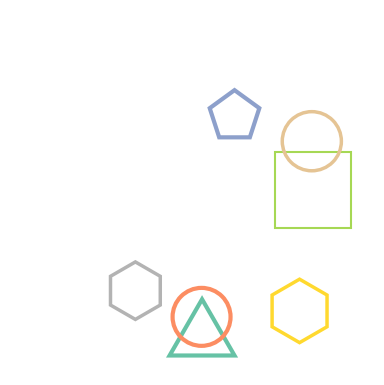[{"shape": "triangle", "thickness": 3, "radius": 0.49, "center": [0.525, 0.125]}, {"shape": "circle", "thickness": 3, "radius": 0.38, "center": [0.524, 0.177]}, {"shape": "pentagon", "thickness": 3, "radius": 0.34, "center": [0.609, 0.698]}, {"shape": "square", "thickness": 1.5, "radius": 0.5, "center": [0.813, 0.507]}, {"shape": "hexagon", "thickness": 2.5, "radius": 0.41, "center": [0.778, 0.192]}, {"shape": "circle", "thickness": 2.5, "radius": 0.38, "center": [0.81, 0.633]}, {"shape": "hexagon", "thickness": 2.5, "radius": 0.37, "center": [0.352, 0.245]}]